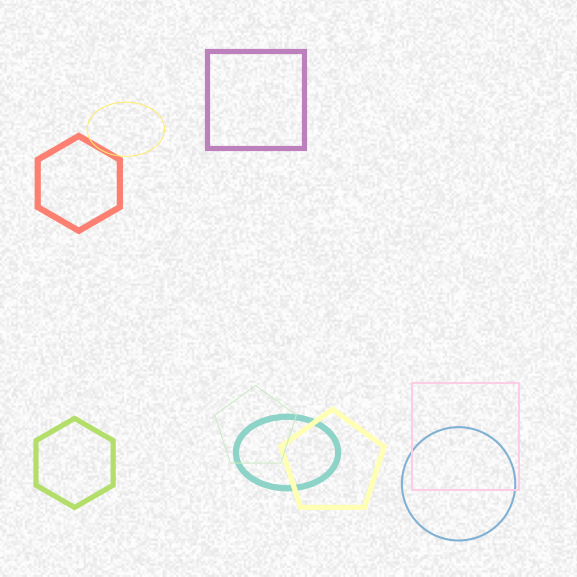[{"shape": "oval", "thickness": 3, "radius": 0.44, "center": [0.497, 0.216]}, {"shape": "pentagon", "thickness": 2.5, "radius": 0.47, "center": [0.576, 0.197]}, {"shape": "hexagon", "thickness": 3, "radius": 0.41, "center": [0.136, 0.682]}, {"shape": "circle", "thickness": 1, "radius": 0.49, "center": [0.794, 0.161]}, {"shape": "hexagon", "thickness": 2.5, "radius": 0.39, "center": [0.129, 0.198]}, {"shape": "square", "thickness": 1, "radius": 0.46, "center": [0.806, 0.243]}, {"shape": "square", "thickness": 2.5, "radius": 0.42, "center": [0.442, 0.827]}, {"shape": "pentagon", "thickness": 0.5, "radius": 0.37, "center": [0.443, 0.257]}, {"shape": "oval", "thickness": 0.5, "radius": 0.34, "center": [0.218, 0.775]}]